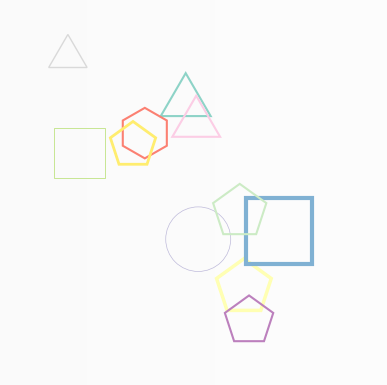[{"shape": "triangle", "thickness": 1.5, "radius": 0.37, "center": [0.479, 0.736]}, {"shape": "pentagon", "thickness": 2.5, "radius": 0.37, "center": [0.629, 0.254]}, {"shape": "circle", "thickness": 0.5, "radius": 0.42, "center": [0.512, 0.379]}, {"shape": "hexagon", "thickness": 1.5, "radius": 0.33, "center": [0.374, 0.654]}, {"shape": "square", "thickness": 3, "radius": 0.43, "center": [0.721, 0.399]}, {"shape": "square", "thickness": 0.5, "radius": 0.33, "center": [0.206, 0.602]}, {"shape": "triangle", "thickness": 1.5, "radius": 0.36, "center": [0.506, 0.68]}, {"shape": "triangle", "thickness": 1, "radius": 0.29, "center": [0.175, 0.853]}, {"shape": "pentagon", "thickness": 1.5, "radius": 0.33, "center": [0.643, 0.167]}, {"shape": "pentagon", "thickness": 1.5, "radius": 0.36, "center": [0.619, 0.45]}, {"shape": "pentagon", "thickness": 2, "radius": 0.31, "center": [0.343, 0.623]}]